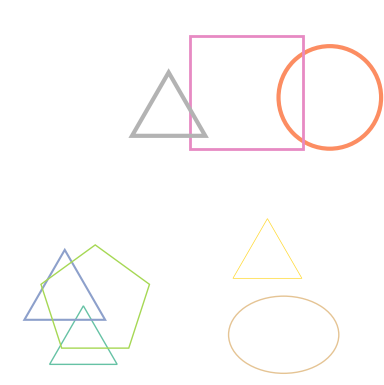[{"shape": "triangle", "thickness": 1, "radius": 0.51, "center": [0.217, 0.104]}, {"shape": "circle", "thickness": 3, "radius": 0.67, "center": [0.857, 0.747]}, {"shape": "triangle", "thickness": 1.5, "radius": 0.61, "center": [0.168, 0.23]}, {"shape": "square", "thickness": 2, "radius": 0.74, "center": [0.64, 0.76]}, {"shape": "pentagon", "thickness": 1, "radius": 0.74, "center": [0.247, 0.216]}, {"shape": "triangle", "thickness": 0.5, "radius": 0.52, "center": [0.695, 0.329]}, {"shape": "oval", "thickness": 1, "radius": 0.72, "center": [0.737, 0.131]}, {"shape": "triangle", "thickness": 3, "radius": 0.55, "center": [0.438, 0.702]}]